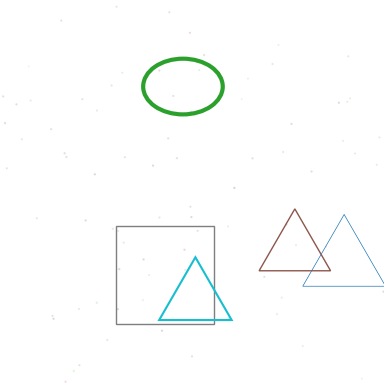[{"shape": "triangle", "thickness": 0.5, "radius": 0.62, "center": [0.894, 0.319]}, {"shape": "oval", "thickness": 3, "radius": 0.52, "center": [0.475, 0.775]}, {"shape": "triangle", "thickness": 1, "radius": 0.54, "center": [0.766, 0.35]}, {"shape": "square", "thickness": 1, "radius": 0.64, "center": [0.429, 0.285]}, {"shape": "triangle", "thickness": 1.5, "radius": 0.54, "center": [0.508, 0.223]}]